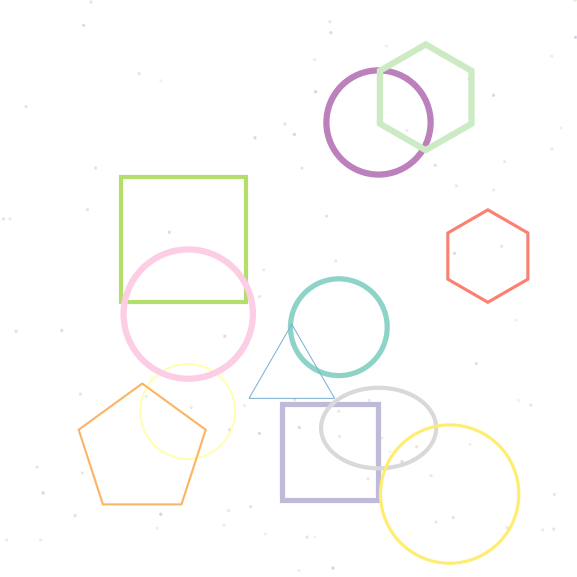[{"shape": "circle", "thickness": 2.5, "radius": 0.42, "center": [0.587, 0.433]}, {"shape": "circle", "thickness": 1, "radius": 0.41, "center": [0.325, 0.287]}, {"shape": "square", "thickness": 2.5, "radius": 0.41, "center": [0.572, 0.216]}, {"shape": "hexagon", "thickness": 1.5, "radius": 0.4, "center": [0.845, 0.556]}, {"shape": "triangle", "thickness": 0.5, "radius": 0.43, "center": [0.505, 0.352]}, {"shape": "pentagon", "thickness": 1, "radius": 0.58, "center": [0.246, 0.219]}, {"shape": "square", "thickness": 2, "radius": 0.54, "center": [0.318, 0.585]}, {"shape": "circle", "thickness": 3, "radius": 0.56, "center": [0.326, 0.455]}, {"shape": "oval", "thickness": 2, "radius": 0.5, "center": [0.656, 0.258]}, {"shape": "circle", "thickness": 3, "radius": 0.45, "center": [0.655, 0.787]}, {"shape": "hexagon", "thickness": 3, "radius": 0.46, "center": [0.737, 0.831]}, {"shape": "circle", "thickness": 1.5, "radius": 0.6, "center": [0.779, 0.144]}]